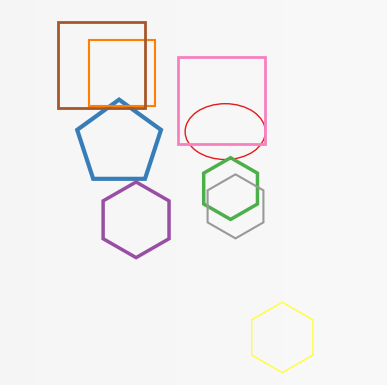[{"shape": "oval", "thickness": 1, "radius": 0.52, "center": [0.581, 0.658]}, {"shape": "pentagon", "thickness": 3, "radius": 0.57, "center": [0.307, 0.628]}, {"shape": "hexagon", "thickness": 2.5, "radius": 0.4, "center": [0.595, 0.51]}, {"shape": "hexagon", "thickness": 2.5, "radius": 0.49, "center": [0.351, 0.429]}, {"shape": "square", "thickness": 1.5, "radius": 0.43, "center": [0.315, 0.81]}, {"shape": "hexagon", "thickness": 1, "radius": 0.46, "center": [0.729, 0.124]}, {"shape": "square", "thickness": 2, "radius": 0.56, "center": [0.261, 0.831]}, {"shape": "square", "thickness": 2, "radius": 0.56, "center": [0.571, 0.739]}, {"shape": "hexagon", "thickness": 1.5, "radius": 0.42, "center": [0.608, 0.464]}]